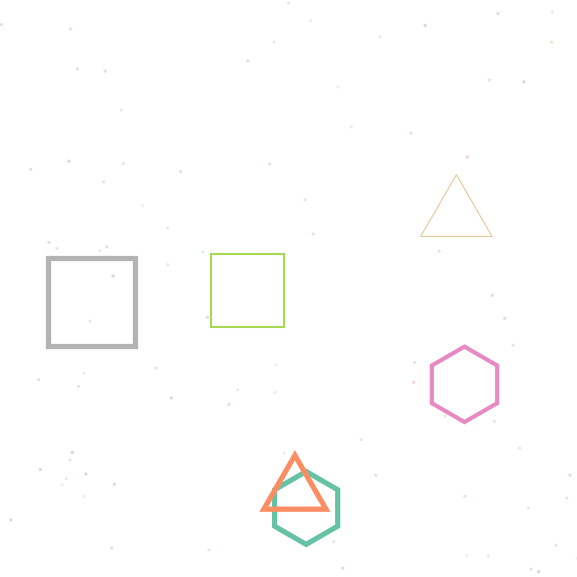[{"shape": "hexagon", "thickness": 2.5, "radius": 0.32, "center": [0.53, 0.12]}, {"shape": "triangle", "thickness": 2.5, "radius": 0.31, "center": [0.511, 0.148]}, {"shape": "hexagon", "thickness": 2, "radius": 0.33, "center": [0.804, 0.334]}, {"shape": "square", "thickness": 1, "radius": 0.32, "center": [0.428, 0.496]}, {"shape": "triangle", "thickness": 0.5, "radius": 0.36, "center": [0.79, 0.625]}, {"shape": "square", "thickness": 2.5, "radius": 0.38, "center": [0.158, 0.476]}]